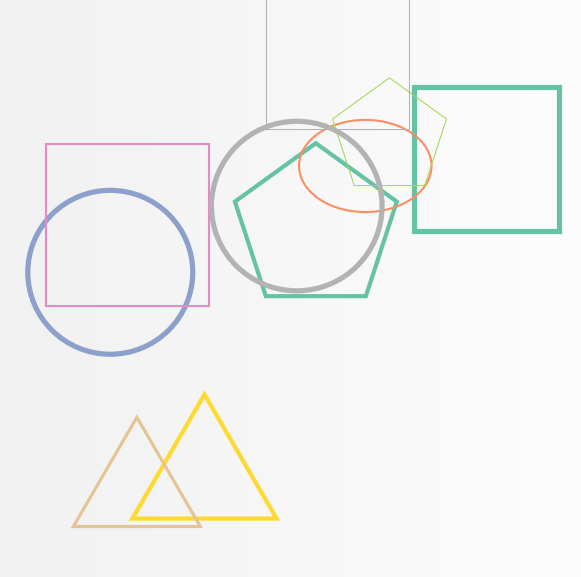[{"shape": "pentagon", "thickness": 2, "radius": 0.73, "center": [0.543, 0.605]}, {"shape": "square", "thickness": 2.5, "radius": 0.62, "center": [0.836, 0.724]}, {"shape": "oval", "thickness": 1, "radius": 0.57, "center": [0.628, 0.712]}, {"shape": "circle", "thickness": 2.5, "radius": 0.71, "center": [0.19, 0.528]}, {"shape": "square", "thickness": 1, "radius": 0.7, "center": [0.22, 0.61]}, {"shape": "pentagon", "thickness": 0.5, "radius": 0.52, "center": [0.67, 0.761]}, {"shape": "triangle", "thickness": 2, "radius": 0.72, "center": [0.352, 0.173]}, {"shape": "triangle", "thickness": 1.5, "radius": 0.63, "center": [0.235, 0.15]}, {"shape": "square", "thickness": 0.5, "radius": 0.62, "center": [0.581, 0.899]}, {"shape": "circle", "thickness": 2.5, "radius": 0.73, "center": [0.511, 0.642]}]